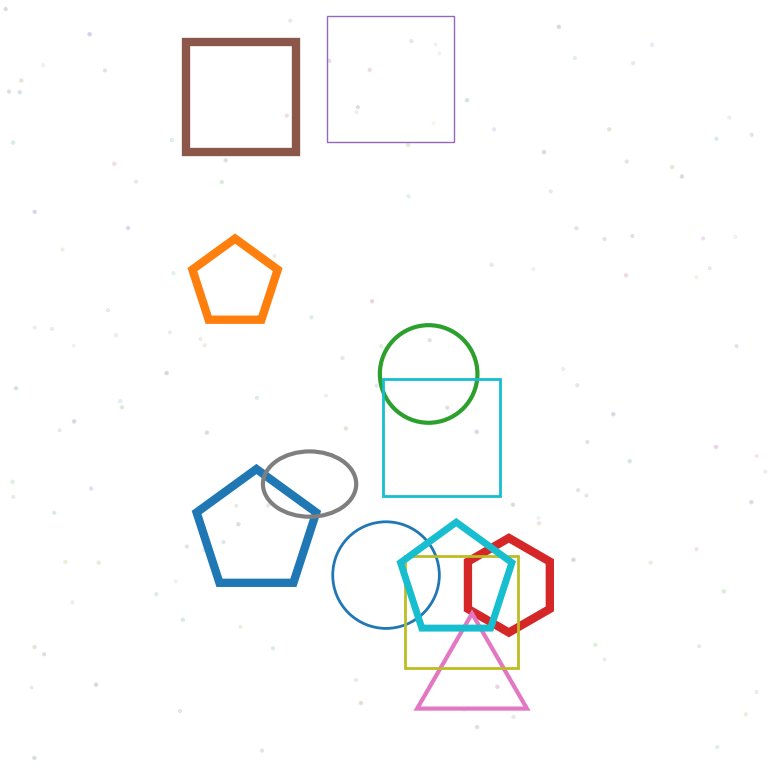[{"shape": "circle", "thickness": 1, "radius": 0.35, "center": [0.501, 0.253]}, {"shape": "pentagon", "thickness": 3, "radius": 0.41, "center": [0.333, 0.309]}, {"shape": "pentagon", "thickness": 3, "radius": 0.29, "center": [0.305, 0.632]}, {"shape": "circle", "thickness": 1.5, "radius": 0.32, "center": [0.557, 0.514]}, {"shape": "hexagon", "thickness": 3, "radius": 0.31, "center": [0.661, 0.24]}, {"shape": "square", "thickness": 0.5, "radius": 0.41, "center": [0.507, 0.897]}, {"shape": "square", "thickness": 3, "radius": 0.36, "center": [0.313, 0.874]}, {"shape": "triangle", "thickness": 1.5, "radius": 0.41, "center": [0.613, 0.121]}, {"shape": "oval", "thickness": 1.5, "radius": 0.3, "center": [0.402, 0.371]}, {"shape": "square", "thickness": 1, "radius": 0.36, "center": [0.599, 0.205]}, {"shape": "pentagon", "thickness": 2.5, "radius": 0.38, "center": [0.593, 0.246]}, {"shape": "square", "thickness": 1, "radius": 0.38, "center": [0.574, 0.432]}]